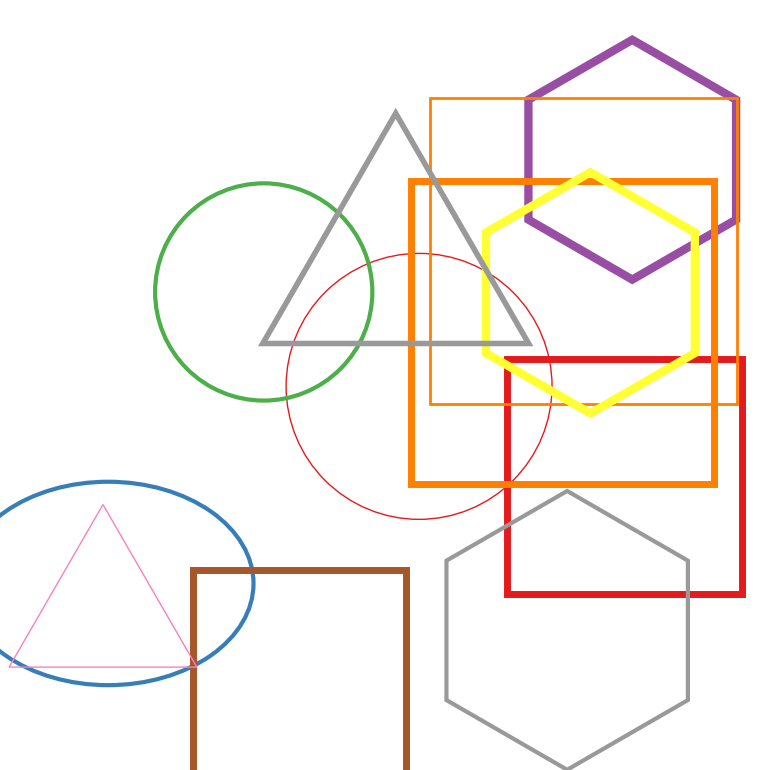[{"shape": "circle", "thickness": 0.5, "radius": 0.86, "center": [0.544, 0.498]}, {"shape": "square", "thickness": 2.5, "radius": 0.76, "center": [0.811, 0.381]}, {"shape": "oval", "thickness": 1.5, "radius": 0.94, "center": [0.141, 0.242]}, {"shape": "circle", "thickness": 1.5, "radius": 0.71, "center": [0.342, 0.621]}, {"shape": "hexagon", "thickness": 3, "radius": 0.78, "center": [0.821, 0.793]}, {"shape": "square", "thickness": 2.5, "radius": 0.98, "center": [0.73, 0.568]}, {"shape": "square", "thickness": 1, "radius": 1.0, "center": [0.757, 0.674]}, {"shape": "hexagon", "thickness": 3, "radius": 0.78, "center": [0.767, 0.62]}, {"shape": "square", "thickness": 2.5, "radius": 0.69, "center": [0.389, 0.121]}, {"shape": "triangle", "thickness": 0.5, "radius": 0.7, "center": [0.134, 0.204]}, {"shape": "triangle", "thickness": 2, "radius": 1.0, "center": [0.514, 0.654]}, {"shape": "hexagon", "thickness": 1.5, "radius": 0.91, "center": [0.737, 0.181]}]